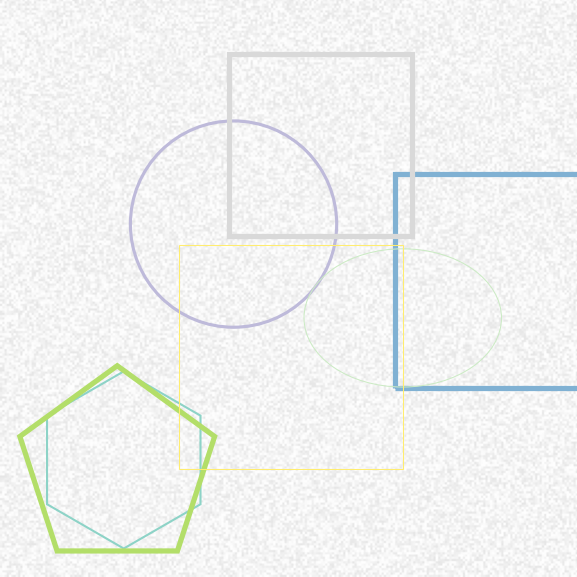[{"shape": "hexagon", "thickness": 1, "radius": 0.77, "center": [0.214, 0.203]}, {"shape": "circle", "thickness": 1.5, "radius": 0.89, "center": [0.404, 0.611]}, {"shape": "square", "thickness": 2.5, "radius": 0.93, "center": [0.868, 0.513]}, {"shape": "pentagon", "thickness": 2.5, "radius": 0.89, "center": [0.203, 0.189]}, {"shape": "square", "thickness": 2.5, "radius": 0.79, "center": [0.555, 0.748]}, {"shape": "oval", "thickness": 0.5, "radius": 0.85, "center": [0.697, 0.449]}, {"shape": "square", "thickness": 0.5, "radius": 0.97, "center": [0.504, 0.381]}]